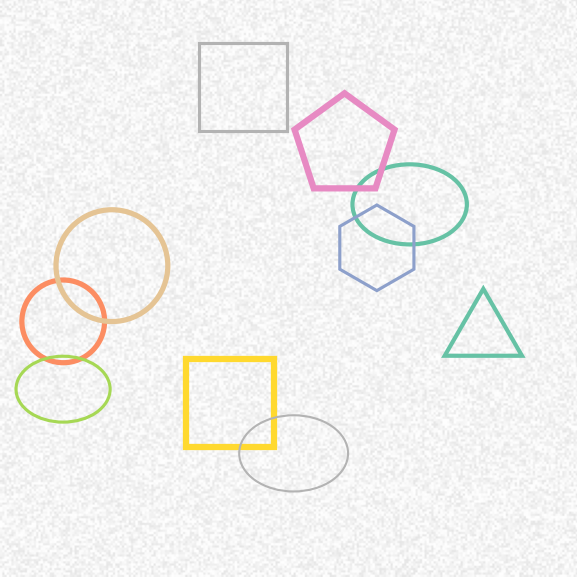[{"shape": "triangle", "thickness": 2, "radius": 0.39, "center": [0.837, 0.422]}, {"shape": "oval", "thickness": 2, "radius": 0.5, "center": [0.709, 0.645]}, {"shape": "circle", "thickness": 2.5, "radius": 0.36, "center": [0.109, 0.443]}, {"shape": "hexagon", "thickness": 1.5, "radius": 0.37, "center": [0.653, 0.57]}, {"shape": "pentagon", "thickness": 3, "radius": 0.45, "center": [0.597, 0.747]}, {"shape": "oval", "thickness": 1.5, "radius": 0.41, "center": [0.109, 0.325]}, {"shape": "square", "thickness": 3, "radius": 0.38, "center": [0.398, 0.301]}, {"shape": "circle", "thickness": 2.5, "radius": 0.48, "center": [0.194, 0.539]}, {"shape": "square", "thickness": 1.5, "radius": 0.38, "center": [0.422, 0.848]}, {"shape": "oval", "thickness": 1, "radius": 0.47, "center": [0.508, 0.214]}]